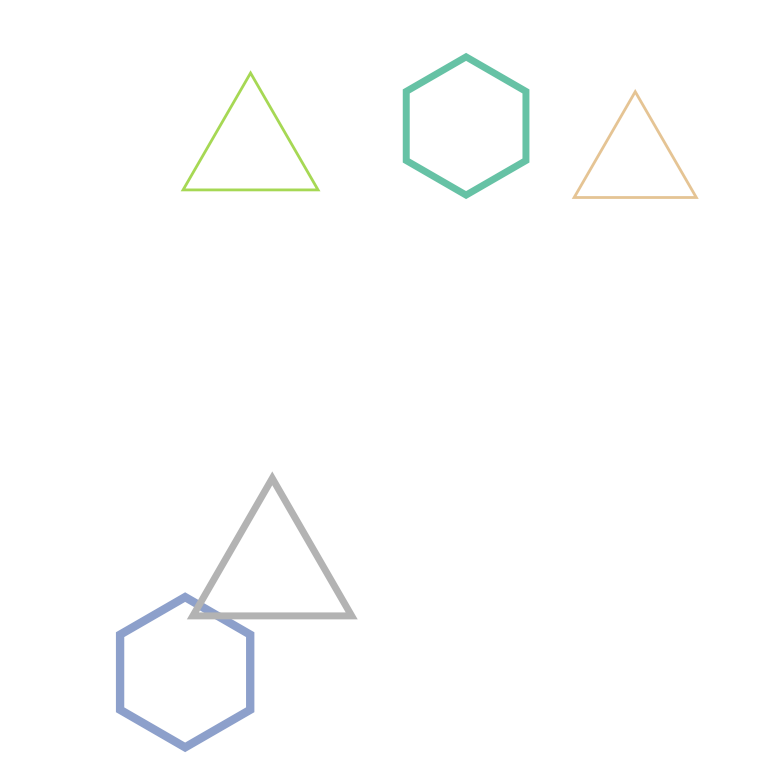[{"shape": "hexagon", "thickness": 2.5, "radius": 0.45, "center": [0.605, 0.836]}, {"shape": "hexagon", "thickness": 3, "radius": 0.49, "center": [0.24, 0.127]}, {"shape": "triangle", "thickness": 1, "radius": 0.51, "center": [0.325, 0.804]}, {"shape": "triangle", "thickness": 1, "radius": 0.46, "center": [0.825, 0.789]}, {"shape": "triangle", "thickness": 2.5, "radius": 0.6, "center": [0.354, 0.26]}]